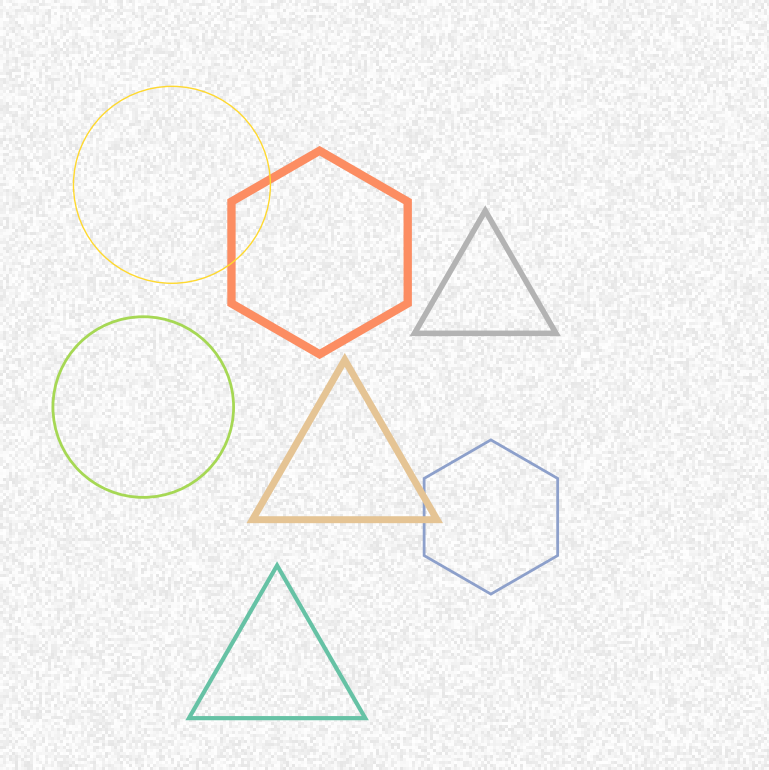[{"shape": "triangle", "thickness": 1.5, "radius": 0.66, "center": [0.36, 0.133]}, {"shape": "hexagon", "thickness": 3, "radius": 0.66, "center": [0.415, 0.672]}, {"shape": "hexagon", "thickness": 1, "radius": 0.5, "center": [0.638, 0.329]}, {"shape": "circle", "thickness": 1, "radius": 0.59, "center": [0.186, 0.471]}, {"shape": "circle", "thickness": 0.5, "radius": 0.64, "center": [0.223, 0.76]}, {"shape": "triangle", "thickness": 2.5, "radius": 0.69, "center": [0.448, 0.394]}, {"shape": "triangle", "thickness": 2, "radius": 0.53, "center": [0.63, 0.62]}]